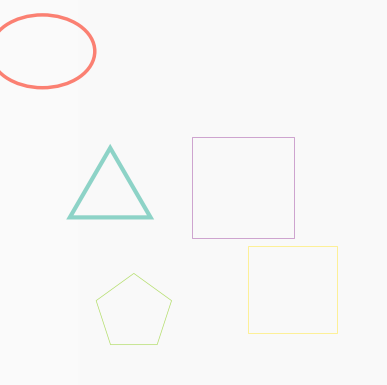[{"shape": "triangle", "thickness": 3, "radius": 0.6, "center": [0.284, 0.495]}, {"shape": "oval", "thickness": 2.5, "radius": 0.68, "center": [0.109, 0.867]}, {"shape": "pentagon", "thickness": 0.5, "radius": 0.51, "center": [0.345, 0.188]}, {"shape": "square", "thickness": 0.5, "radius": 0.66, "center": [0.628, 0.512]}, {"shape": "square", "thickness": 0.5, "radius": 0.57, "center": [0.755, 0.248]}]